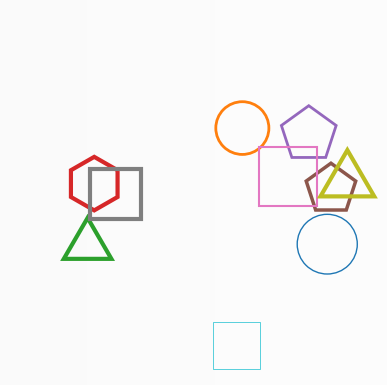[{"shape": "circle", "thickness": 1, "radius": 0.39, "center": [0.845, 0.366]}, {"shape": "circle", "thickness": 2, "radius": 0.34, "center": [0.625, 0.667]}, {"shape": "triangle", "thickness": 3, "radius": 0.35, "center": [0.226, 0.363]}, {"shape": "hexagon", "thickness": 3, "radius": 0.35, "center": [0.243, 0.523]}, {"shape": "pentagon", "thickness": 2, "radius": 0.37, "center": [0.797, 0.651]}, {"shape": "pentagon", "thickness": 2.5, "radius": 0.34, "center": [0.854, 0.509]}, {"shape": "square", "thickness": 1.5, "radius": 0.38, "center": [0.743, 0.542]}, {"shape": "square", "thickness": 3, "radius": 0.33, "center": [0.298, 0.496]}, {"shape": "triangle", "thickness": 3, "radius": 0.4, "center": [0.896, 0.53]}, {"shape": "square", "thickness": 0.5, "radius": 0.3, "center": [0.611, 0.103]}]